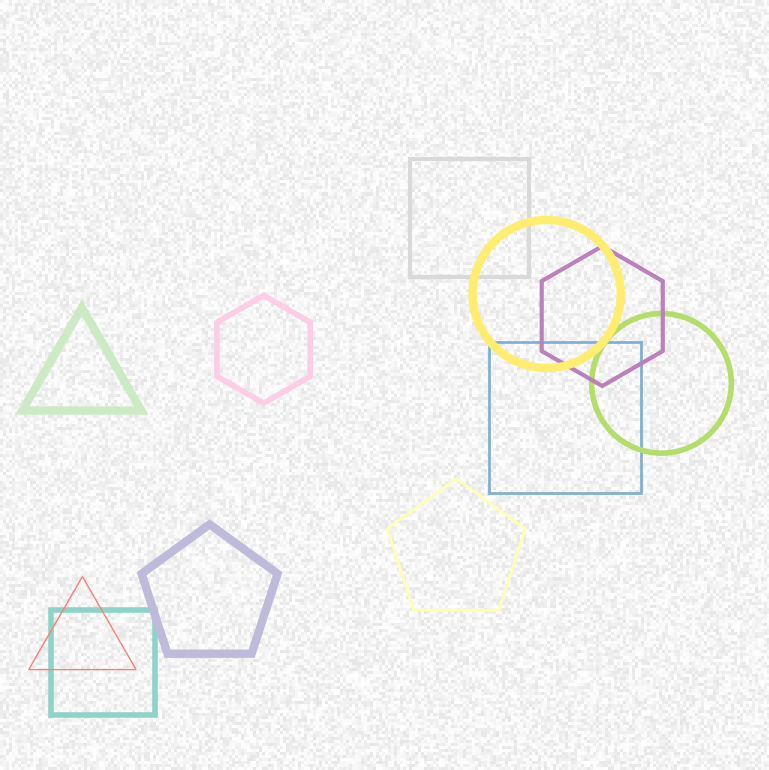[{"shape": "square", "thickness": 2, "radius": 0.34, "center": [0.134, 0.14]}, {"shape": "pentagon", "thickness": 1, "radius": 0.47, "center": [0.593, 0.284]}, {"shape": "pentagon", "thickness": 3, "radius": 0.46, "center": [0.272, 0.226]}, {"shape": "triangle", "thickness": 0.5, "radius": 0.4, "center": [0.107, 0.171]}, {"shape": "square", "thickness": 1, "radius": 0.49, "center": [0.734, 0.458]}, {"shape": "circle", "thickness": 2, "radius": 0.45, "center": [0.859, 0.502]}, {"shape": "hexagon", "thickness": 2, "radius": 0.35, "center": [0.342, 0.546]}, {"shape": "square", "thickness": 1.5, "radius": 0.38, "center": [0.61, 0.717]}, {"shape": "hexagon", "thickness": 1.5, "radius": 0.45, "center": [0.782, 0.59]}, {"shape": "triangle", "thickness": 3, "radius": 0.45, "center": [0.106, 0.511]}, {"shape": "circle", "thickness": 3, "radius": 0.48, "center": [0.71, 0.618]}]